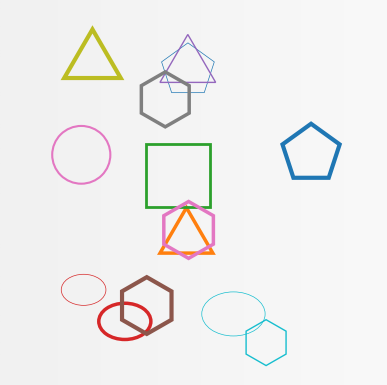[{"shape": "pentagon", "thickness": 3, "radius": 0.39, "center": [0.803, 0.601]}, {"shape": "pentagon", "thickness": 0.5, "radius": 0.36, "center": [0.485, 0.817]}, {"shape": "triangle", "thickness": 2.5, "radius": 0.39, "center": [0.481, 0.382]}, {"shape": "square", "thickness": 2, "radius": 0.41, "center": [0.458, 0.544]}, {"shape": "oval", "thickness": 0.5, "radius": 0.29, "center": [0.216, 0.247]}, {"shape": "oval", "thickness": 2.5, "radius": 0.34, "center": [0.322, 0.165]}, {"shape": "triangle", "thickness": 1, "radius": 0.41, "center": [0.485, 0.827]}, {"shape": "hexagon", "thickness": 3, "radius": 0.37, "center": [0.379, 0.206]}, {"shape": "circle", "thickness": 1.5, "radius": 0.38, "center": [0.21, 0.598]}, {"shape": "hexagon", "thickness": 2.5, "radius": 0.37, "center": [0.487, 0.403]}, {"shape": "hexagon", "thickness": 2.5, "radius": 0.36, "center": [0.426, 0.742]}, {"shape": "triangle", "thickness": 3, "radius": 0.42, "center": [0.239, 0.839]}, {"shape": "oval", "thickness": 0.5, "radius": 0.41, "center": [0.602, 0.185]}, {"shape": "hexagon", "thickness": 1, "radius": 0.3, "center": [0.687, 0.11]}]